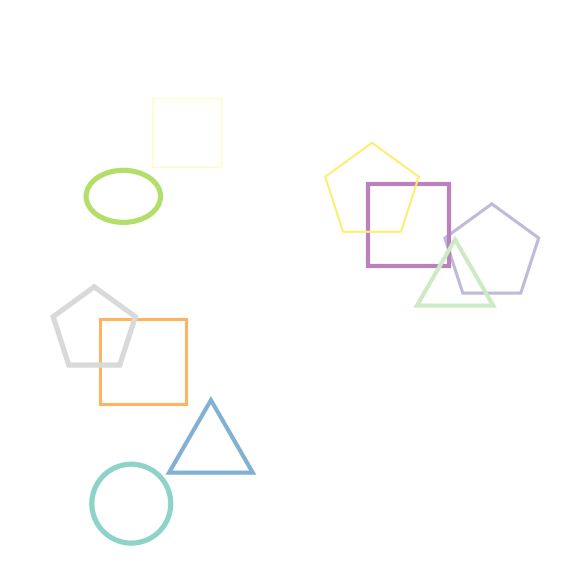[{"shape": "circle", "thickness": 2.5, "radius": 0.34, "center": [0.227, 0.127]}, {"shape": "square", "thickness": 0.5, "radius": 0.3, "center": [0.323, 0.77]}, {"shape": "pentagon", "thickness": 1.5, "radius": 0.43, "center": [0.852, 0.561]}, {"shape": "triangle", "thickness": 2, "radius": 0.42, "center": [0.365, 0.223]}, {"shape": "square", "thickness": 1.5, "radius": 0.37, "center": [0.248, 0.373]}, {"shape": "oval", "thickness": 2.5, "radius": 0.32, "center": [0.214, 0.659]}, {"shape": "pentagon", "thickness": 2.5, "radius": 0.37, "center": [0.163, 0.428]}, {"shape": "square", "thickness": 2, "radius": 0.35, "center": [0.708, 0.61]}, {"shape": "triangle", "thickness": 2, "radius": 0.38, "center": [0.788, 0.508]}, {"shape": "pentagon", "thickness": 1, "radius": 0.43, "center": [0.644, 0.667]}]